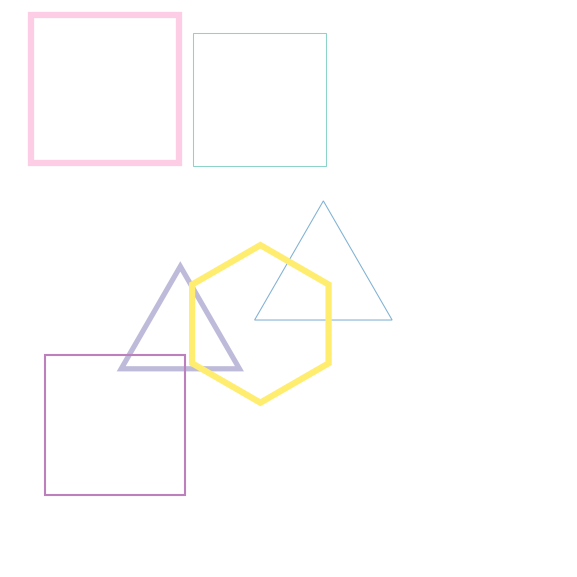[{"shape": "square", "thickness": 0.5, "radius": 0.58, "center": [0.449, 0.827]}, {"shape": "triangle", "thickness": 2.5, "radius": 0.59, "center": [0.312, 0.42]}, {"shape": "triangle", "thickness": 0.5, "radius": 0.69, "center": [0.56, 0.514]}, {"shape": "square", "thickness": 3, "radius": 0.64, "center": [0.181, 0.845]}, {"shape": "square", "thickness": 1, "radius": 0.61, "center": [0.199, 0.263]}, {"shape": "hexagon", "thickness": 3, "radius": 0.68, "center": [0.451, 0.438]}]